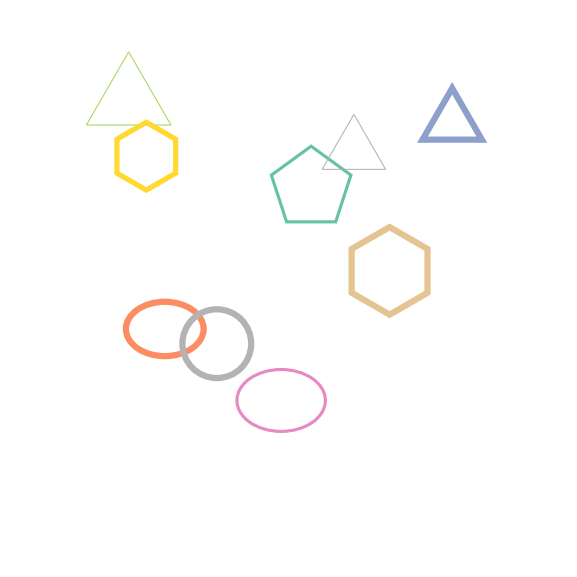[{"shape": "pentagon", "thickness": 1.5, "radius": 0.36, "center": [0.539, 0.674]}, {"shape": "oval", "thickness": 3, "radius": 0.34, "center": [0.285, 0.43]}, {"shape": "triangle", "thickness": 3, "radius": 0.3, "center": [0.783, 0.787]}, {"shape": "oval", "thickness": 1.5, "radius": 0.38, "center": [0.487, 0.306]}, {"shape": "triangle", "thickness": 0.5, "radius": 0.42, "center": [0.223, 0.825]}, {"shape": "hexagon", "thickness": 2.5, "radius": 0.29, "center": [0.253, 0.729]}, {"shape": "hexagon", "thickness": 3, "radius": 0.38, "center": [0.675, 0.53]}, {"shape": "triangle", "thickness": 0.5, "radius": 0.32, "center": [0.613, 0.738]}, {"shape": "circle", "thickness": 3, "radius": 0.3, "center": [0.375, 0.404]}]